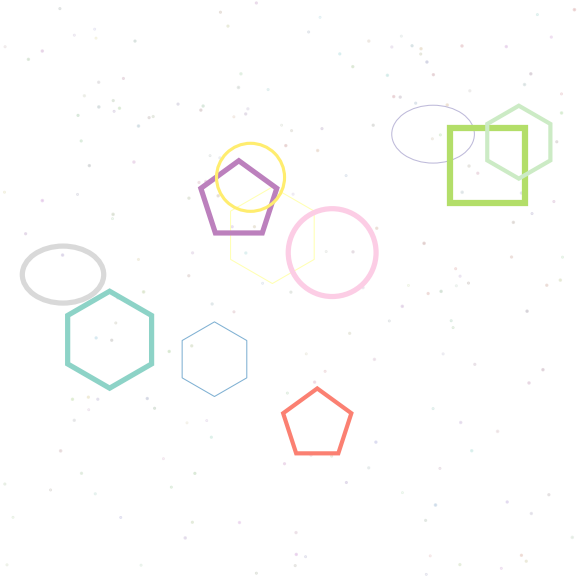[{"shape": "hexagon", "thickness": 2.5, "radius": 0.42, "center": [0.19, 0.411]}, {"shape": "hexagon", "thickness": 0.5, "radius": 0.42, "center": [0.472, 0.592]}, {"shape": "oval", "thickness": 0.5, "radius": 0.36, "center": [0.75, 0.767]}, {"shape": "pentagon", "thickness": 2, "radius": 0.31, "center": [0.549, 0.264]}, {"shape": "hexagon", "thickness": 0.5, "radius": 0.32, "center": [0.371, 0.377]}, {"shape": "square", "thickness": 3, "radius": 0.33, "center": [0.844, 0.713]}, {"shape": "circle", "thickness": 2.5, "radius": 0.38, "center": [0.575, 0.562]}, {"shape": "oval", "thickness": 2.5, "radius": 0.35, "center": [0.109, 0.524]}, {"shape": "pentagon", "thickness": 2.5, "radius": 0.35, "center": [0.414, 0.652]}, {"shape": "hexagon", "thickness": 2, "radius": 0.32, "center": [0.898, 0.753]}, {"shape": "circle", "thickness": 1.5, "radius": 0.29, "center": [0.434, 0.692]}]